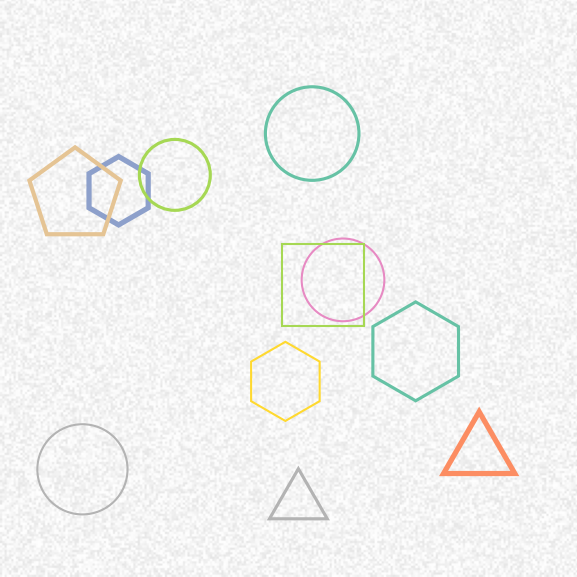[{"shape": "circle", "thickness": 1.5, "radius": 0.41, "center": [0.541, 0.768]}, {"shape": "hexagon", "thickness": 1.5, "radius": 0.43, "center": [0.72, 0.391]}, {"shape": "triangle", "thickness": 2.5, "radius": 0.36, "center": [0.83, 0.215]}, {"shape": "hexagon", "thickness": 2.5, "radius": 0.3, "center": [0.205, 0.669]}, {"shape": "circle", "thickness": 1, "radius": 0.36, "center": [0.594, 0.514]}, {"shape": "circle", "thickness": 1.5, "radius": 0.31, "center": [0.303, 0.696]}, {"shape": "square", "thickness": 1, "radius": 0.35, "center": [0.559, 0.505]}, {"shape": "hexagon", "thickness": 1, "radius": 0.34, "center": [0.494, 0.339]}, {"shape": "pentagon", "thickness": 2, "radius": 0.42, "center": [0.13, 0.661]}, {"shape": "triangle", "thickness": 1.5, "radius": 0.29, "center": [0.517, 0.13]}, {"shape": "circle", "thickness": 1, "radius": 0.39, "center": [0.143, 0.186]}]